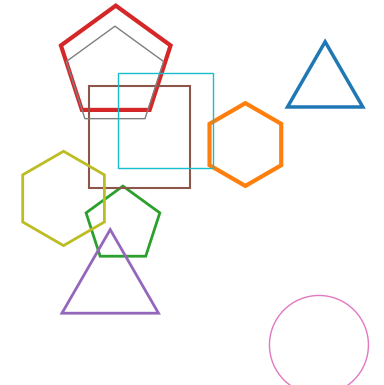[{"shape": "triangle", "thickness": 2.5, "radius": 0.56, "center": [0.845, 0.779]}, {"shape": "hexagon", "thickness": 3, "radius": 0.54, "center": [0.637, 0.625]}, {"shape": "pentagon", "thickness": 2, "radius": 0.5, "center": [0.319, 0.416]}, {"shape": "pentagon", "thickness": 3, "radius": 0.75, "center": [0.301, 0.836]}, {"shape": "triangle", "thickness": 2, "radius": 0.72, "center": [0.286, 0.259]}, {"shape": "square", "thickness": 1.5, "radius": 0.66, "center": [0.362, 0.645]}, {"shape": "circle", "thickness": 1, "radius": 0.64, "center": [0.828, 0.104]}, {"shape": "pentagon", "thickness": 1, "radius": 0.66, "center": [0.299, 0.799]}, {"shape": "hexagon", "thickness": 2, "radius": 0.61, "center": [0.165, 0.485]}, {"shape": "square", "thickness": 1, "radius": 0.62, "center": [0.429, 0.688]}]